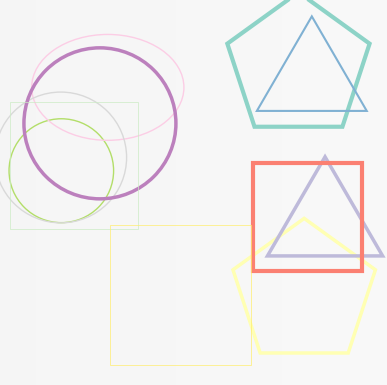[{"shape": "pentagon", "thickness": 3, "radius": 0.97, "center": [0.77, 0.827]}, {"shape": "pentagon", "thickness": 2.5, "radius": 0.97, "center": [0.785, 0.239]}, {"shape": "triangle", "thickness": 2.5, "radius": 0.86, "center": [0.839, 0.421]}, {"shape": "square", "thickness": 3, "radius": 0.7, "center": [0.795, 0.435]}, {"shape": "triangle", "thickness": 1.5, "radius": 0.82, "center": [0.805, 0.794]}, {"shape": "circle", "thickness": 1, "radius": 0.67, "center": [0.158, 0.557]}, {"shape": "oval", "thickness": 1, "radius": 0.98, "center": [0.278, 0.773]}, {"shape": "circle", "thickness": 1, "radius": 0.85, "center": [0.157, 0.591]}, {"shape": "circle", "thickness": 2.5, "radius": 0.98, "center": [0.258, 0.68]}, {"shape": "square", "thickness": 0.5, "radius": 0.82, "center": [0.191, 0.57]}, {"shape": "square", "thickness": 0.5, "radius": 0.91, "center": [0.466, 0.234]}]